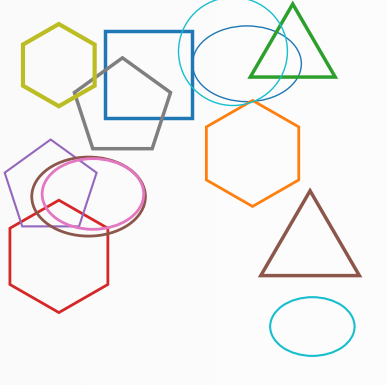[{"shape": "oval", "thickness": 1, "radius": 0.7, "center": [0.637, 0.834]}, {"shape": "square", "thickness": 2.5, "radius": 0.56, "center": [0.384, 0.807]}, {"shape": "hexagon", "thickness": 2, "radius": 0.69, "center": [0.652, 0.601]}, {"shape": "triangle", "thickness": 2.5, "radius": 0.63, "center": [0.756, 0.863]}, {"shape": "hexagon", "thickness": 2, "radius": 0.73, "center": [0.152, 0.334]}, {"shape": "pentagon", "thickness": 1.5, "radius": 0.62, "center": [0.131, 0.513]}, {"shape": "oval", "thickness": 2, "radius": 0.73, "center": [0.229, 0.489]}, {"shape": "triangle", "thickness": 2.5, "radius": 0.73, "center": [0.8, 0.358]}, {"shape": "oval", "thickness": 2, "radius": 0.66, "center": [0.24, 0.496]}, {"shape": "pentagon", "thickness": 2.5, "radius": 0.65, "center": [0.316, 0.719]}, {"shape": "hexagon", "thickness": 3, "radius": 0.53, "center": [0.152, 0.831]}, {"shape": "oval", "thickness": 1.5, "radius": 0.54, "center": [0.806, 0.152]}, {"shape": "circle", "thickness": 1, "radius": 0.7, "center": [0.601, 0.867]}]